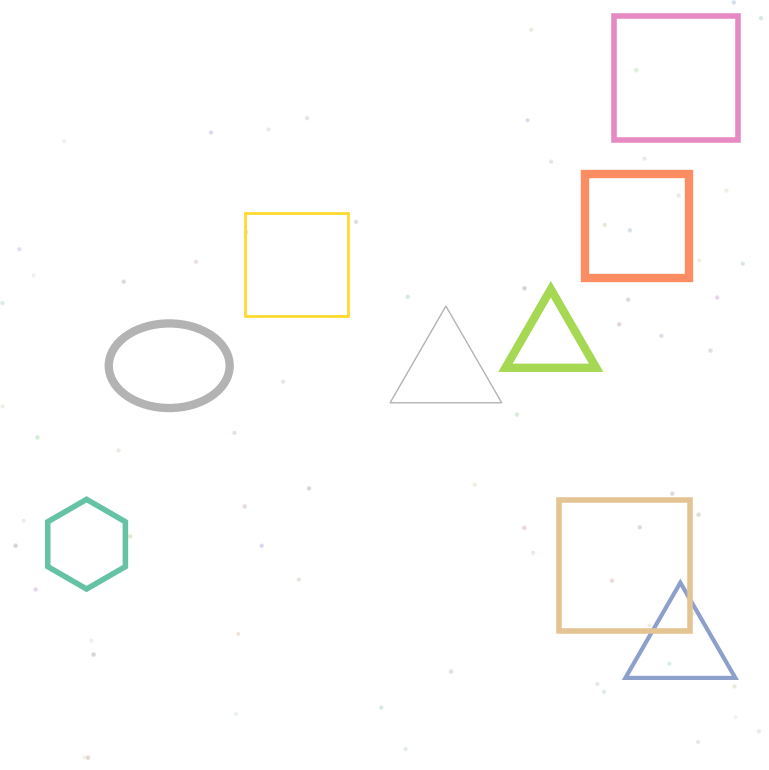[{"shape": "hexagon", "thickness": 2, "radius": 0.29, "center": [0.112, 0.293]}, {"shape": "square", "thickness": 3, "radius": 0.34, "center": [0.827, 0.707]}, {"shape": "triangle", "thickness": 1.5, "radius": 0.41, "center": [0.884, 0.161]}, {"shape": "square", "thickness": 2, "radius": 0.4, "center": [0.878, 0.899]}, {"shape": "triangle", "thickness": 3, "radius": 0.34, "center": [0.715, 0.556]}, {"shape": "square", "thickness": 1, "radius": 0.33, "center": [0.385, 0.657]}, {"shape": "square", "thickness": 2, "radius": 0.43, "center": [0.812, 0.266]}, {"shape": "triangle", "thickness": 0.5, "radius": 0.42, "center": [0.579, 0.519]}, {"shape": "oval", "thickness": 3, "radius": 0.39, "center": [0.22, 0.525]}]